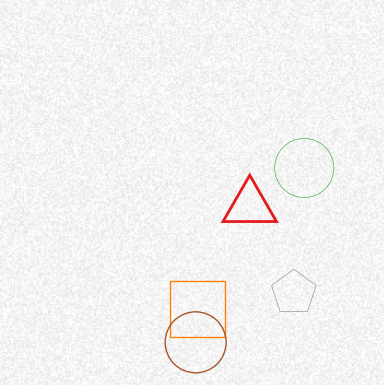[{"shape": "triangle", "thickness": 2, "radius": 0.4, "center": [0.649, 0.465]}, {"shape": "circle", "thickness": 0.5, "radius": 0.38, "center": [0.79, 0.564]}, {"shape": "square", "thickness": 1, "radius": 0.36, "center": [0.513, 0.197]}, {"shape": "circle", "thickness": 1, "radius": 0.4, "center": [0.508, 0.111]}, {"shape": "pentagon", "thickness": 0.5, "radius": 0.3, "center": [0.763, 0.24]}]